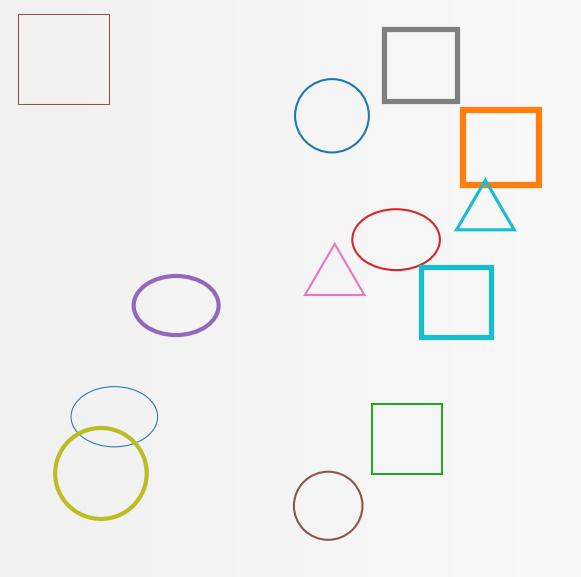[{"shape": "oval", "thickness": 0.5, "radius": 0.37, "center": [0.197, 0.277]}, {"shape": "circle", "thickness": 1, "radius": 0.32, "center": [0.571, 0.799]}, {"shape": "square", "thickness": 3, "radius": 0.33, "center": [0.862, 0.744]}, {"shape": "square", "thickness": 1, "radius": 0.3, "center": [0.701, 0.239]}, {"shape": "oval", "thickness": 1, "radius": 0.38, "center": [0.681, 0.584]}, {"shape": "oval", "thickness": 2, "radius": 0.37, "center": [0.303, 0.47]}, {"shape": "circle", "thickness": 1, "radius": 0.29, "center": [0.565, 0.123]}, {"shape": "square", "thickness": 0.5, "radius": 0.39, "center": [0.11, 0.897]}, {"shape": "triangle", "thickness": 1, "radius": 0.3, "center": [0.576, 0.518]}, {"shape": "square", "thickness": 2.5, "radius": 0.31, "center": [0.724, 0.886]}, {"shape": "circle", "thickness": 2, "radius": 0.39, "center": [0.174, 0.179]}, {"shape": "triangle", "thickness": 1.5, "radius": 0.29, "center": [0.835, 0.63]}, {"shape": "square", "thickness": 2.5, "radius": 0.3, "center": [0.785, 0.476]}]